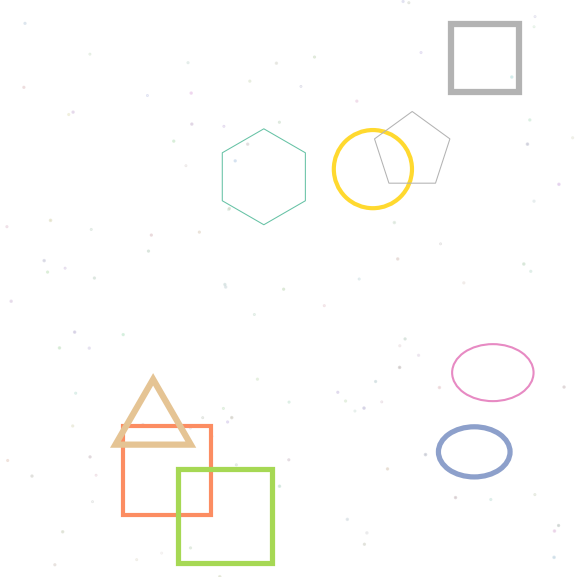[{"shape": "hexagon", "thickness": 0.5, "radius": 0.42, "center": [0.457, 0.693]}, {"shape": "square", "thickness": 2, "radius": 0.38, "center": [0.289, 0.184]}, {"shape": "oval", "thickness": 2.5, "radius": 0.31, "center": [0.821, 0.217]}, {"shape": "oval", "thickness": 1, "radius": 0.35, "center": [0.853, 0.354]}, {"shape": "square", "thickness": 2.5, "radius": 0.4, "center": [0.389, 0.105]}, {"shape": "circle", "thickness": 2, "radius": 0.34, "center": [0.646, 0.706]}, {"shape": "triangle", "thickness": 3, "radius": 0.38, "center": [0.265, 0.267]}, {"shape": "pentagon", "thickness": 0.5, "radius": 0.34, "center": [0.714, 0.737]}, {"shape": "square", "thickness": 3, "radius": 0.3, "center": [0.84, 0.898]}]